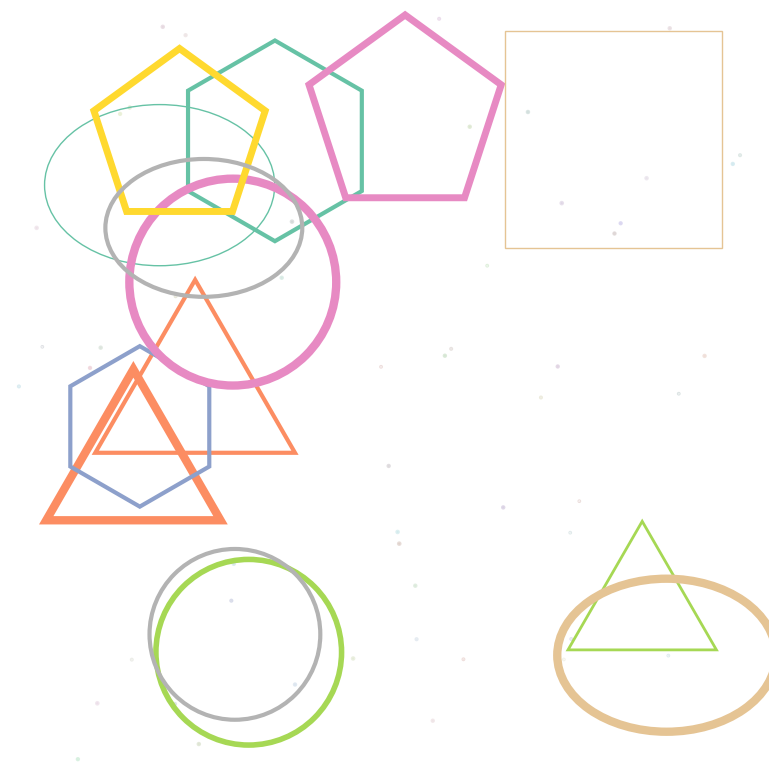[{"shape": "oval", "thickness": 0.5, "radius": 0.75, "center": [0.207, 0.76]}, {"shape": "hexagon", "thickness": 1.5, "radius": 0.65, "center": [0.357, 0.817]}, {"shape": "triangle", "thickness": 1.5, "radius": 0.75, "center": [0.253, 0.487]}, {"shape": "triangle", "thickness": 3, "radius": 0.65, "center": [0.173, 0.39]}, {"shape": "hexagon", "thickness": 1.5, "radius": 0.52, "center": [0.182, 0.446]}, {"shape": "pentagon", "thickness": 2.5, "radius": 0.66, "center": [0.526, 0.849]}, {"shape": "circle", "thickness": 3, "radius": 0.67, "center": [0.302, 0.634]}, {"shape": "triangle", "thickness": 1, "radius": 0.56, "center": [0.834, 0.212]}, {"shape": "circle", "thickness": 2, "radius": 0.6, "center": [0.323, 0.153]}, {"shape": "pentagon", "thickness": 2.5, "radius": 0.58, "center": [0.233, 0.82]}, {"shape": "oval", "thickness": 3, "radius": 0.71, "center": [0.866, 0.149]}, {"shape": "square", "thickness": 0.5, "radius": 0.7, "center": [0.797, 0.819]}, {"shape": "circle", "thickness": 1.5, "radius": 0.55, "center": [0.305, 0.176]}, {"shape": "oval", "thickness": 1.5, "radius": 0.64, "center": [0.265, 0.704]}]